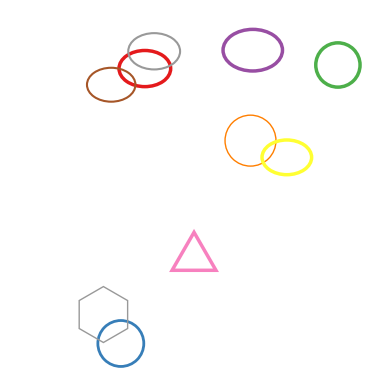[{"shape": "oval", "thickness": 2.5, "radius": 0.34, "center": [0.376, 0.822]}, {"shape": "circle", "thickness": 2, "radius": 0.3, "center": [0.314, 0.108]}, {"shape": "circle", "thickness": 2.5, "radius": 0.29, "center": [0.878, 0.831]}, {"shape": "oval", "thickness": 2.5, "radius": 0.39, "center": [0.657, 0.87]}, {"shape": "circle", "thickness": 1, "radius": 0.33, "center": [0.651, 0.635]}, {"shape": "oval", "thickness": 2.5, "radius": 0.32, "center": [0.745, 0.591]}, {"shape": "oval", "thickness": 1.5, "radius": 0.31, "center": [0.289, 0.78]}, {"shape": "triangle", "thickness": 2.5, "radius": 0.33, "center": [0.504, 0.331]}, {"shape": "hexagon", "thickness": 1, "radius": 0.36, "center": [0.269, 0.183]}, {"shape": "oval", "thickness": 1.5, "radius": 0.34, "center": [0.4, 0.867]}]